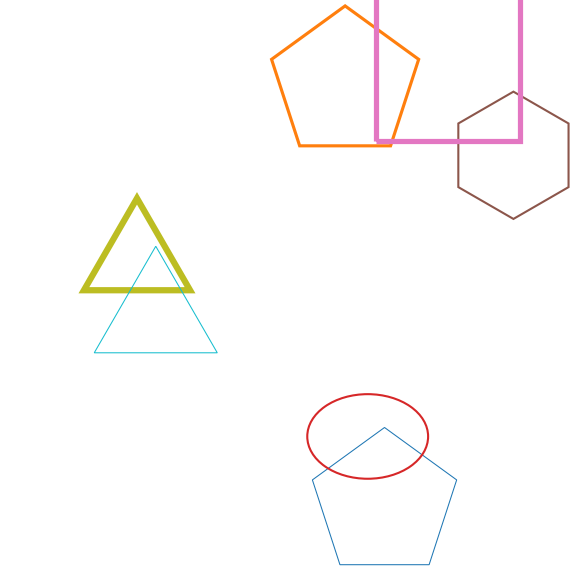[{"shape": "pentagon", "thickness": 0.5, "radius": 0.66, "center": [0.666, 0.128]}, {"shape": "pentagon", "thickness": 1.5, "radius": 0.67, "center": [0.598, 0.855]}, {"shape": "oval", "thickness": 1, "radius": 0.52, "center": [0.637, 0.243]}, {"shape": "hexagon", "thickness": 1, "radius": 0.55, "center": [0.889, 0.73]}, {"shape": "square", "thickness": 2.5, "radius": 0.63, "center": [0.776, 0.88]}, {"shape": "triangle", "thickness": 3, "radius": 0.53, "center": [0.237, 0.55]}, {"shape": "triangle", "thickness": 0.5, "radius": 0.61, "center": [0.27, 0.45]}]